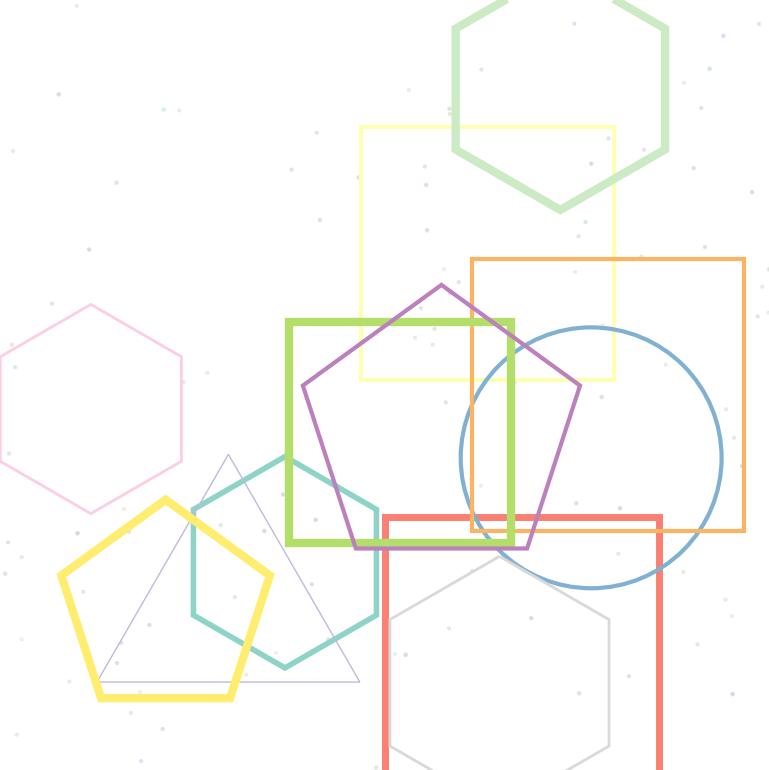[{"shape": "hexagon", "thickness": 2, "radius": 0.69, "center": [0.37, 0.27]}, {"shape": "square", "thickness": 1.5, "radius": 0.82, "center": [0.633, 0.671]}, {"shape": "triangle", "thickness": 0.5, "radius": 0.99, "center": [0.297, 0.213]}, {"shape": "square", "thickness": 2.5, "radius": 0.89, "center": [0.678, 0.151]}, {"shape": "circle", "thickness": 1.5, "radius": 0.85, "center": [0.768, 0.405]}, {"shape": "square", "thickness": 1.5, "radius": 0.88, "center": [0.789, 0.487]}, {"shape": "square", "thickness": 3, "radius": 0.72, "center": [0.519, 0.438]}, {"shape": "hexagon", "thickness": 1, "radius": 0.68, "center": [0.118, 0.469]}, {"shape": "hexagon", "thickness": 1, "radius": 0.82, "center": [0.649, 0.113]}, {"shape": "pentagon", "thickness": 1.5, "radius": 0.95, "center": [0.573, 0.441]}, {"shape": "hexagon", "thickness": 3, "radius": 0.78, "center": [0.728, 0.884]}, {"shape": "pentagon", "thickness": 3, "radius": 0.71, "center": [0.215, 0.209]}]